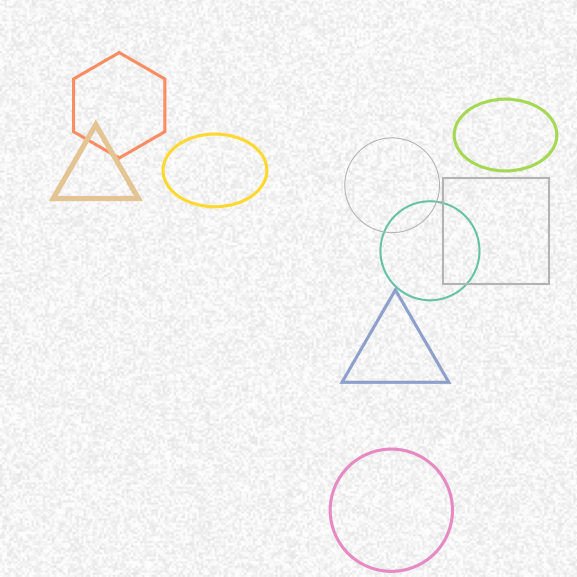[{"shape": "circle", "thickness": 1, "radius": 0.43, "center": [0.745, 0.565]}, {"shape": "hexagon", "thickness": 1.5, "radius": 0.46, "center": [0.206, 0.817]}, {"shape": "triangle", "thickness": 1.5, "radius": 0.53, "center": [0.685, 0.391]}, {"shape": "circle", "thickness": 1.5, "radius": 0.53, "center": [0.678, 0.116]}, {"shape": "oval", "thickness": 1.5, "radius": 0.44, "center": [0.875, 0.765]}, {"shape": "oval", "thickness": 1.5, "radius": 0.45, "center": [0.372, 0.704]}, {"shape": "triangle", "thickness": 2.5, "radius": 0.43, "center": [0.166, 0.698]}, {"shape": "circle", "thickness": 0.5, "radius": 0.41, "center": [0.679, 0.678]}, {"shape": "square", "thickness": 1, "radius": 0.46, "center": [0.859, 0.599]}]